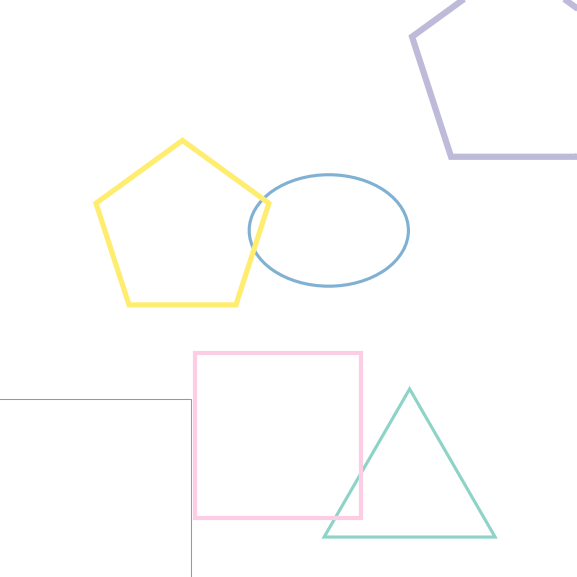[{"shape": "triangle", "thickness": 1.5, "radius": 0.85, "center": [0.709, 0.155]}, {"shape": "pentagon", "thickness": 3, "radius": 0.93, "center": [0.89, 0.878]}, {"shape": "oval", "thickness": 1.5, "radius": 0.69, "center": [0.569, 0.6]}, {"shape": "square", "thickness": 2, "radius": 0.72, "center": [0.481, 0.245]}, {"shape": "square", "thickness": 0.5, "radius": 0.87, "center": [0.157, 0.135]}, {"shape": "pentagon", "thickness": 2.5, "radius": 0.79, "center": [0.316, 0.599]}]